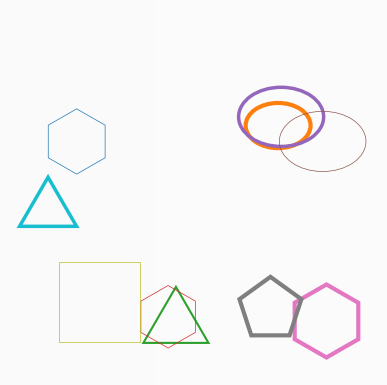[{"shape": "hexagon", "thickness": 0.5, "radius": 0.42, "center": [0.198, 0.633]}, {"shape": "oval", "thickness": 3, "radius": 0.42, "center": [0.718, 0.674]}, {"shape": "triangle", "thickness": 1.5, "radius": 0.49, "center": [0.454, 0.158]}, {"shape": "hexagon", "thickness": 0.5, "radius": 0.41, "center": [0.434, 0.177]}, {"shape": "oval", "thickness": 2.5, "radius": 0.55, "center": [0.725, 0.696]}, {"shape": "oval", "thickness": 0.5, "radius": 0.56, "center": [0.833, 0.633]}, {"shape": "hexagon", "thickness": 3, "radius": 0.47, "center": [0.843, 0.166]}, {"shape": "pentagon", "thickness": 3, "radius": 0.42, "center": [0.698, 0.197]}, {"shape": "square", "thickness": 0.5, "radius": 0.52, "center": [0.256, 0.216]}, {"shape": "triangle", "thickness": 2.5, "radius": 0.42, "center": [0.124, 0.455]}]